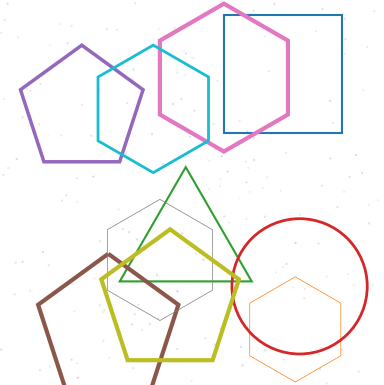[{"shape": "square", "thickness": 1.5, "radius": 0.77, "center": [0.734, 0.807]}, {"shape": "hexagon", "thickness": 0.5, "radius": 0.68, "center": [0.767, 0.144]}, {"shape": "triangle", "thickness": 1.5, "radius": 0.99, "center": [0.482, 0.368]}, {"shape": "circle", "thickness": 2, "radius": 0.88, "center": [0.778, 0.256]}, {"shape": "pentagon", "thickness": 2.5, "radius": 0.84, "center": [0.212, 0.715]}, {"shape": "pentagon", "thickness": 3, "radius": 0.96, "center": [0.281, 0.149]}, {"shape": "hexagon", "thickness": 3, "radius": 0.96, "center": [0.582, 0.798]}, {"shape": "hexagon", "thickness": 0.5, "radius": 0.79, "center": [0.415, 0.325]}, {"shape": "pentagon", "thickness": 3, "radius": 0.94, "center": [0.442, 0.216]}, {"shape": "hexagon", "thickness": 2, "radius": 0.83, "center": [0.398, 0.717]}]